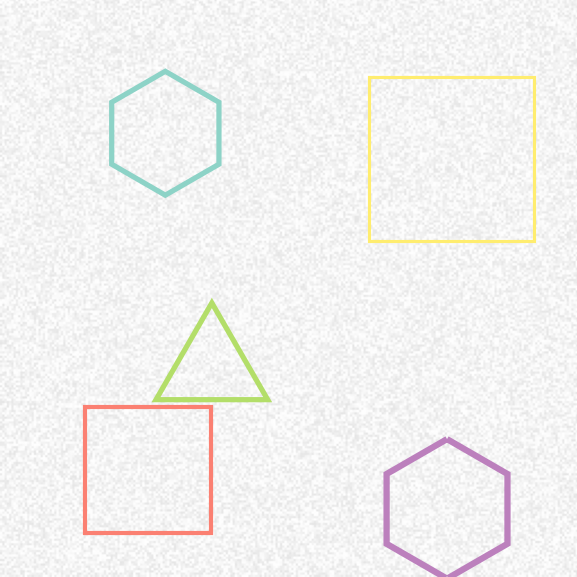[{"shape": "hexagon", "thickness": 2.5, "radius": 0.54, "center": [0.286, 0.768]}, {"shape": "square", "thickness": 2, "radius": 0.55, "center": [0.256, 0.186]}, {"shape": "triangle", "thickness": 2.5, "radius": 0.56, "center": [0.367, 0.363]}, {"shape": "hexagon", "thickness": 3, "radius": 0.6, "center": [0.774, 0.118]}, {"shape": "square", "thickness": 1.5, "radius": 0.71, "center": [0.782, 0.724]}]